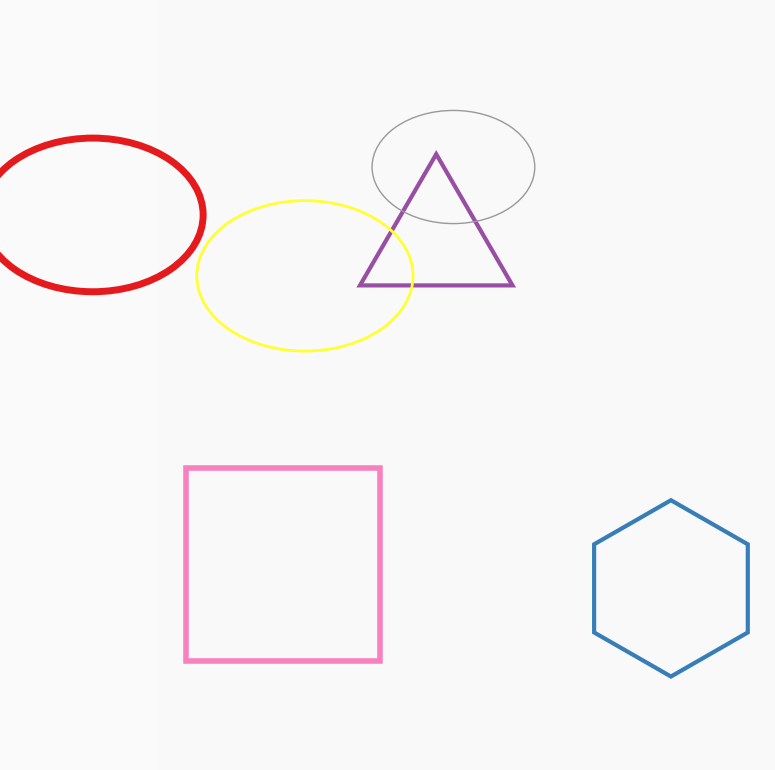[{"shape": "oval", "thickness": 2.5, "radius": 0.71, "center": [0.12, 0.721]}, {"shape": "hexagon", "thickness": 1.5, "radius": 0.57, "center": [0.866, 0.236]}, {"shape": "triangle", "thickness": 1.5, "radius": 0.57, "center": [0.563, 0.686]}, {"shape": "oval", "thickness": 1, "radius": 0.7, "center": [0.393, 0.642]}, {"shape": "square", "thickness": 2, "radius": 0.63, "center": [0.365, 0.267]}, {"shape": "oval", "thickness": 0.5, "radius": 0.52, "center": [0.585, 0.783]}]